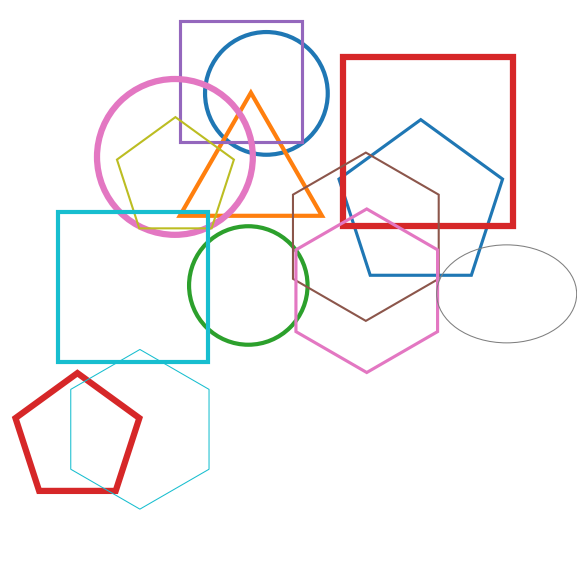[{"shape": "circle", "thickness": 2, "radius": 0.53, "center": [0.461, 0.837]}, {"shape": "pentagon", "thickness": 1.5, "radius": 0.74, "center": [0.729, 0.643]}, {"shape": "triangle", "thickness": 2, "radius": 0.71, "center": [0.434, 0.697]}, {"shape": "circle", "thickness": 2, "radius": 0.51, "center": [0.43, 0.505]}, {"shape": "square", "thickness": 3, "radius": 0.73, "center": [0.741, 0.754]}, {"shape": "pentagon", "thickness": 3, "radius": 0.56, "center": [0.134, 0.24]}, {"shape": "square", "thickness": 1.5, "radius": 0.53, "center": [0.418, 0.858]}, {"shape": "hexagon", "thickness": 1, "radius": 0.73, "center": [0.633, 0.589]}, {"shape": "hexagon", "thickness": 1.5, "radius": 0.71, "center": [0.635, 0.496]}, {"shape": "circle", "thickness": 3, "radius": 0.67, "center": [0.303, 0.727]}, {"shape": "oval", "thickness": 0.5, "radius": 0.61, "center": [0.877, 0.49]}, {"shape": "pentagon", "thickness": 1, "radius": 0.53, "center": [0.304, 0.69]}, {"shape": "hexagon", "thickness": 0.5, "radius": 0.69, "center": [0.242, 0.256]}, {"shape": "square", "thickness": 2, "radius": 0.65, "center": [0.23, 0.502]}]